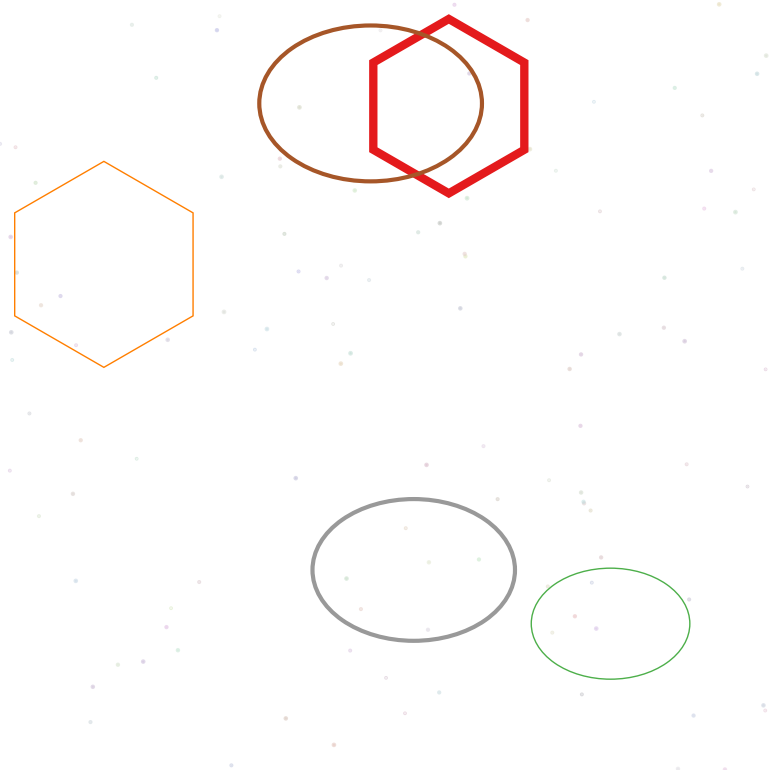[{"shape": "hexagon", "thickness": 3, "radius": 0.57, "center": [0.583, 0.862]}, {"shape": "oval", "thickness": 0.5, "radius": 0.51, "center": [0.793, 0.19]}, {"shape": "hexagon", "thickness": 0.5, "radius": 0.67, "center": [0.135, 0.657]}, {"shape": "oval", "thickness": 1.5, "radius": 0.72, "center": [0.481, 0.866]}, {"shape": "oval", "thickness": 1.5, "radius": 0.66, "center": [0.537, 0.26]}]